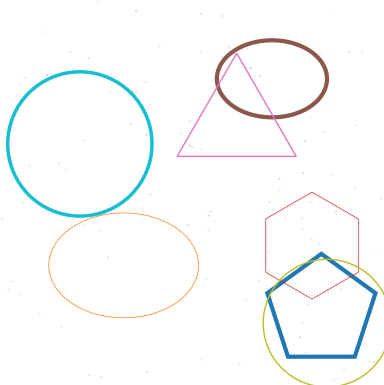[{"shape": "pentagon", "thickness": 3, "radius": 0.74, "center": [0.835, 0.193]}, {"shape": "oval", "thickness": 0.5, "radius": 0.97, "center": [0.321, 0.311]}, {"shape": "hexagon", "thickness": 0.5, "radius": 0.69, "center": [0.81, 0.362]}, {"shape": "oval", "thickness": 3, "radius": 0.72, "center": [0.706, 0.795]}, {"shape": "triangle", "thickness": 1, "radius": 0.89, "center": [0.615, 0.683]}, {"shape": "circle", "thickness": 1, "radius": 0.83, "center": [0.849, 0.161]}, {"shape": "circle", "thickness": 2.5, "radius": 0.94, "center": [0.207, 0.626]}]